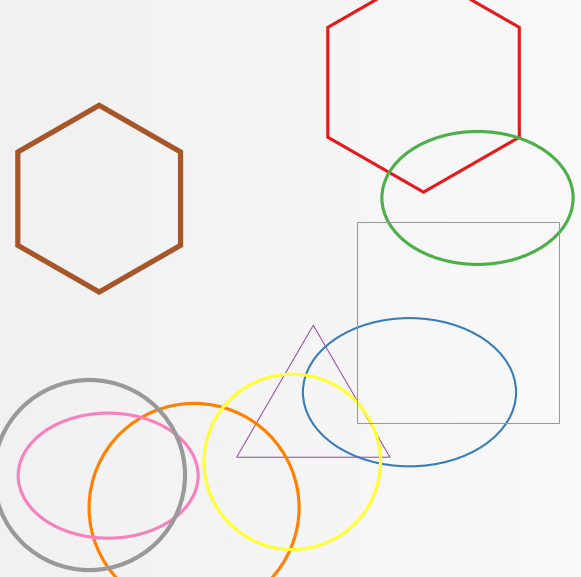[{"shape": "hexagon", "thickness": 1.5, "radius": 0.95, "center": [0.729, 0.857]}, {"shape": "oval", "thickness": 1, "radius": 0.92, "center": [0.705, 0.32]}, {"shape": "oval", "thickness": 1.5, "radius": 0.82, "center": [0.821, 0.656]}, {"shape": "triangle", "thickness": 0.5, "radius": 0.76, "center": [0.539, 0.284]}, {"shape": "circle", "thickness": 1.5, "radius": 0.9, "center": [0.334, 0.12]}, {"shape": "circle", "thickness": 1.5, "radius": 0.76, "center": [0.503, 0.199]}, {"shape": "hexagon", "thickness": 2.5, "radius": 0.81, "center": [0.171, 0.655]}, {"shape": "oval", "thickness": 1.5, "radius": 0.77, "center": [0.186, 0.176]}, {"shape": "circle", "thickness": 2, "radius": 0.82, "center": [0.154, 0.177]}, {"shape": "square", "thickness": 0.5, "radius": 0.87, "center": [0.788, 0.44]}]